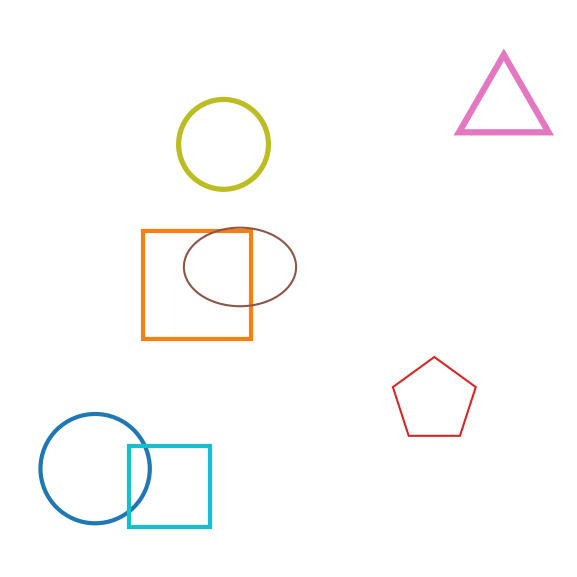[{"shape": "circle", "thickness": 2, "radius": 0.47, "center": [0.165, 0.188]}, {"shape": "square", "thickness": 2, "radius": 0.47, "center": [0.341, 0.505]}, {"shape": "pentagon", "thickness": 1, "radius": 0.38, "center": [0.752, 0.305]}, {"shape": "oval", "thickness": 1, "radius": 0.49, "center": [0.416, 0.537]}, {"shape": "triangle", "thickness": 3, "radius": 0.45, "center": [0.872, 0.815]}, {"shape": "circle", "thickness": 2.5, "radius": 0.39, "center": [0.387, 0.749]}, {"shape": "square", "thickness": 2, "radius": 0.35, "center": [0.294, 0.156]}]